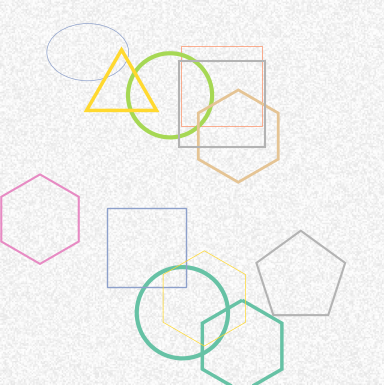[{"shape": "hexagon", "thickness": 2.5, "radius": 0.6, "center": [0.629, 0.101]}, {"shape": "circle", "thickness": 3, "radius": 0.59, "center": [0.474, 0.188]}, {"shape": "square", "thickness": 0.5, "radius": 0.52, "center": [0.576, 0.777]}, {"shape": "square", "thickness": 1, "radius": 0.51, "center": [0.381, 0.357]}, {"shape": "oval", "thickness": 0.5, "radius": 0.53, "center": [0.228, 0.865]}, {"shape": "hexagon", "thickness": 1.5, "radius": 0.58, "center": [0.104, 0.431]}, {"shape": "circle", "thickness": 3, "radius": 0.55, "center": [0.442, 0.752]}, {"shape": "hexagon", "thickness": 0.5, "radius": 0.62, "center": [0.531, 0.225]}, {"shape": "triangle", "thickness": 2.5, "radius": 0.52, "center": [0.316, 0.766]}, {"shape": "hexagon", "thickness": 2, "radius": 0.6, "center": [0.619, 0.647]}, {"shape": "pentagon", "thickness": 1.5, "radius": 0.61, "center": [0.781, 0.28]}, {"shape": "square", "thickness": 1.5, "radius": 0.56, "center": [0.577, 0.73]}]